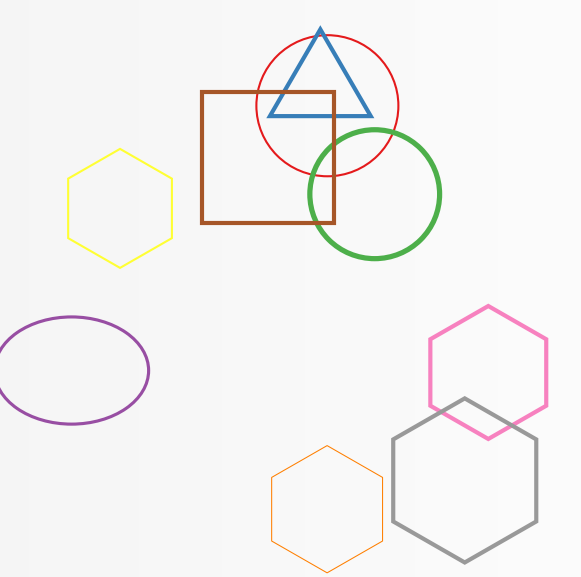[{"shape": "circle", "thickness": 1, "radius": 0.61, "center": [0.563, 0.816]}, {"shape": "triangle", "thickness": 2, "radius": 0.5, "center": [0.551, 0.848]}, {"shape": "circle", "thickness": 2.5, "radius": 0.56, "center": [0.645, 0.663]}, {"shape": "oval", "thickness": 1.5, "radius": 0.66, "center": [0.123, 0.358]}, {"shape": "hexagon", "thickness": 0.5, "radius": 0.55, "center": [0.563, 0.117]}, {"shape": "hexagon", "thickness": 1, "radius": 0.52, "center": [0.207, 0.638]}, {"shape": "square", "thickness": 2, "radius": 0.57, "center": [0.461, 0.727]}, {"shape": "hexagon", "thickness": 2, "radius": 0.58, "center": [0.84, 0.354]}, {"shape": "hexagon", "thickness": 2, "radius": 0.71, "center": [0.8, 0.167]}]